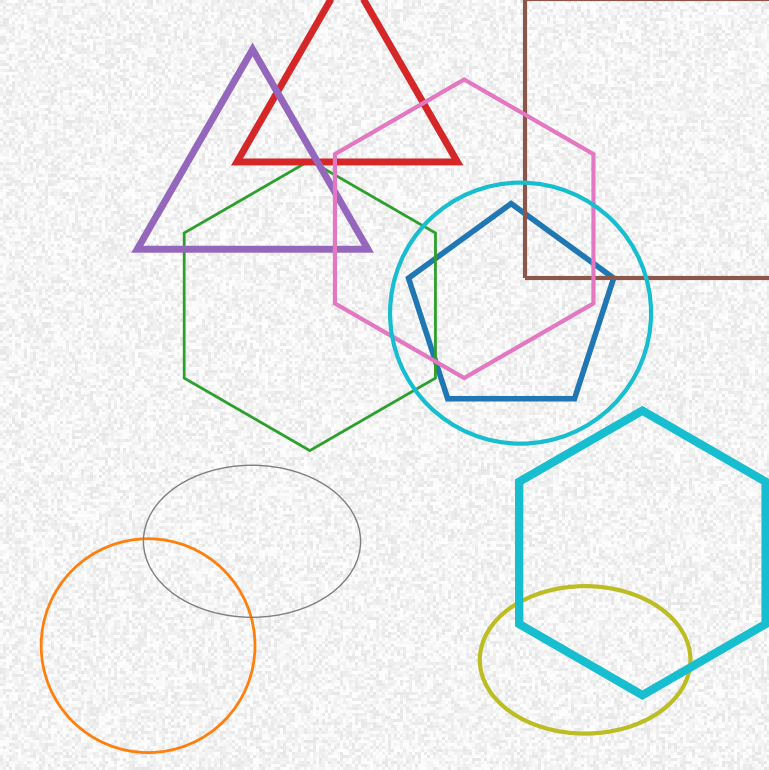[{"shape": "pentagon", "thickness": 2, "radius": 0.7, "center": [0.664, 0.595]}, {"shape": "circle", "thickness": 1, "radius": 0.69, "center": [0.192, 0.161]}, {"shape": "hexagon", "thickness": 1, "radius": 0.94, "center": [0.402, 0.603]}, {"shape": "triangle", "thickness": 2.5, "radius": 0.83, "center": [0.451, 0.872]}, {"shape": "triangle", "thickness": 2.5, "radius": 0.86, "center": [0.328, 0.763]}, {"shape": "square", "thickness": 1.5, "radius": 0.9, "center": [0.863, 0.82]}, {"shape": "hexagon", "thickness": 1.5, "radius": 0.97, "center": [0.603, 0.703]}, {"shape": "oval", "thickness": 0.5, "radius": 0.71, "center": [0.327, 0.297]}, {"shape": "oval", "thickness": 1.5, "radius": 0.68, "center": [0.76, 0.143]}, {"shape": "circle", "thickness": 1.5, "radius": 0.85, "center": [0.676, 0.593]}, {"shape": "hexagon", "thickness": 3, "radius": 0.92, "center": [0.834, 0.282]}]